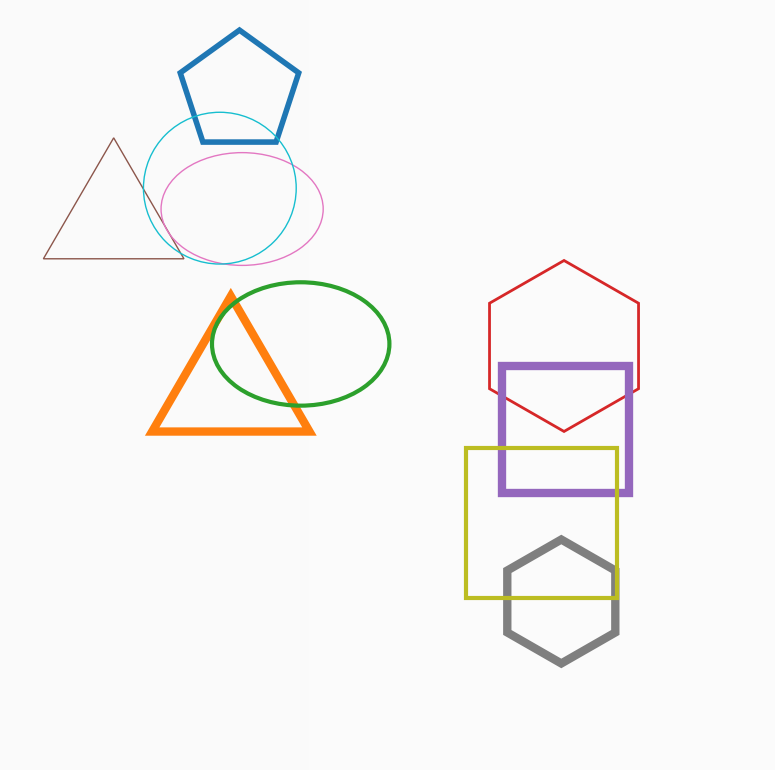[{"shape": "pentagon", "thickness": 2, "radius": 0.4, "center": [0.309, 0.881]}, {"shape": "triangle", "thickness": 3, "radius": 0.59, "center": [0.298, 0.498]}, {"shape": "oval", "thickness": 1.5, "radius": 0.57, "center": [0.388, 0.553]}, {"shape": "hexagon", "thickness": 1, "radius": 0.56, "center": [0.728, 0.551]}, {"shape": "square", "thickness": 3, "radius": 0.41, "center": [0.73, 0.442]}, {"shape": "triangle", "thickness": 0.5, "radius": 0.52, "center": [0.147, 0.716]}, {"shape": "oval", "thickness": 0.5, "radius": 0.52, "center": [0.312, 0.729]}, {"shape": "hexagon", "thickness": 3, "radius": 0.4, "center": [0.724, 0.219]}, {"shape": "square", "thickness": 1.5, "radius": 0.49, "center": [0.698, 0.32]}, {"shape": "circle", "thickness": 0.5, "radius": 0.49, "center": [0.284, 0.756]}]